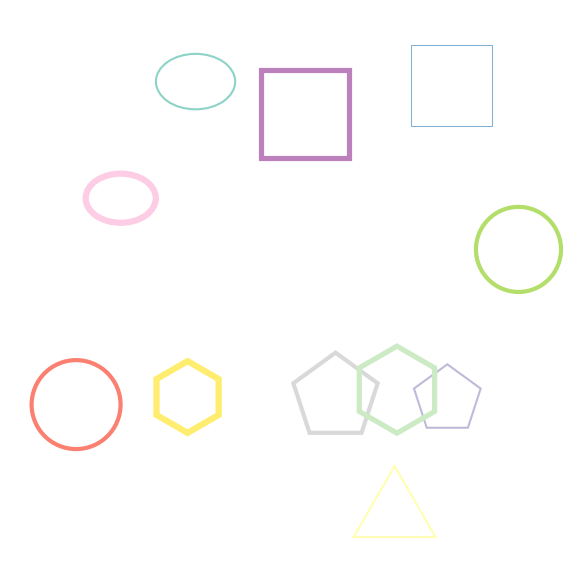[{"shape": "oval", "thickness": 1, "radius": 0.34, "center": [0.339, 0.858]}, {"shape": "triangle", "thickness": 1, "radius": 0.41, "center": [0.683, 0.11]}, {"shape": "pentagon", "thickness": 1, "radius": 0.3, "center": [0.775, 0.308]}, {"shape": "circle", "thickness": 2, "radius": 0.39, "center": [0.132, 0.299]}, {"shape": "square", "thickness": 0.5, "radius": 0.35, "center": [0.782, 0.852]}, {"shape": "circle", "thickness": 2, "radius": 0.37, "center": [0.898, 0.567]}, {"shape": "oval", "thickness": 3, "radius": 0.3, "center": [0.209, 0.656]}, {"shape": "pentagon", "thickness": 2, "radius": 0.38, "center": [0.581, 0.312]}, {"shape": "square", "thickness": 2.5, "radius": 0.38, "center": [0.528, 0.801]}, {"shape": "hexagon", "thickness": 2.5, "radius": 0.38, "center": [0.687, 0.324]}, {"shape": "hexagon", "thickness": 3, "radius": 0.31, "center": [0.325, 0.312]}]